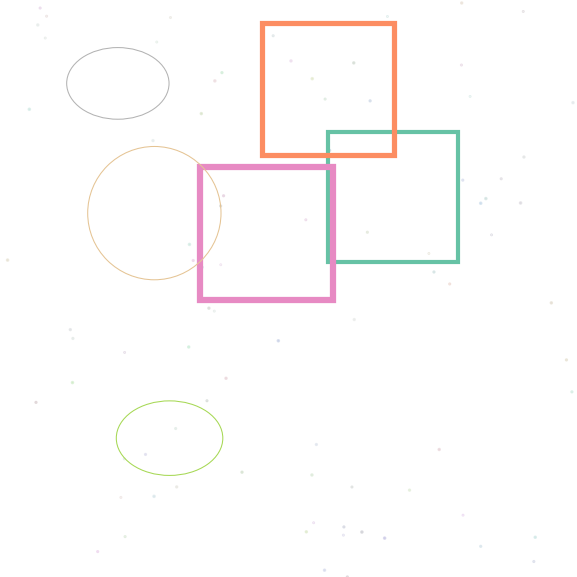[{"shape": "square", "thickness": 2, "radius": 0.56, "center": [0.681, 0.658]}, {"shape": "square", "thickness": 2.5, "radius": 0.57, "center": [0.568, 0.845]}, {"shape": "square", "thickness": 3, "radius": 0.58, "center": [0.461, 0.595]}, {"shape": "oval", "thickness": 0.5, "radius": 0.46, "center": [0.294, 0.24]}, {"shape": "circle", "thickness": 0.5, "radius": 0.58, "center": [0.267, 0.63]}, {"shape": "oval", "thickness": 0.5, "radius": 0.44, "center": [0.204, 0.855]}]